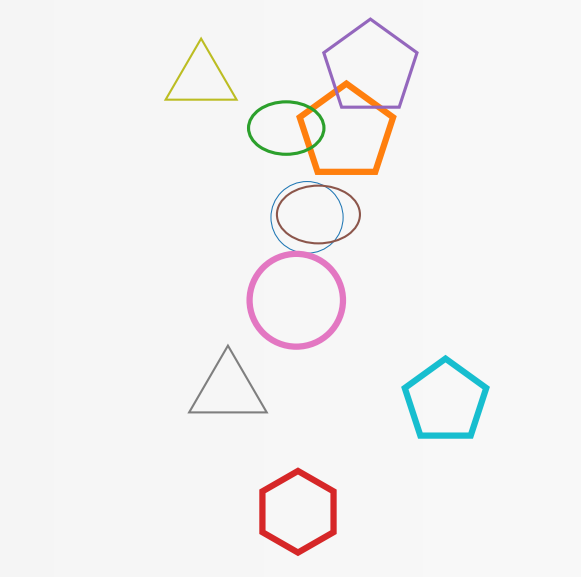[{"shape": "circle", "thickness": 0.5, "radius": 0.31, "center": [0.528, 0.623]}, {"shape": "pentagon", "thickness": 3, "radius": 0.42, "center": [0.596, 0.77]}, {"shape": "oval", "thickness": 1.5, "radius": 0.32, "center": [0.492, 0.777]}, {"shape": "hexagon", "thickness": 3, "radius": 0.35, "center": [0.513, 0.113]}, {"shape": "pentagon", "thickness": 1.5, "radius": 0.42, "center": [0.637, 0.882]}, {"shape": "oval", "thickness": 1, "radius": 0.36, "center": [0.548, 0.628]}, {"shape": "circle", "thickness": 3, "radius": 0.4, "center": [0.51, 0.479]}, {"shape": "triangle", "thickness": 1, "radius": 0.39, "center": [0.392, 0.324]}, {"shape": "triangle", "thickness": 1, "radius": 0.35, "center": [0.346, 0.862]}, {"shape": "pentagon", "thickness": 3, "radius": 0.37, "center": [0.767, 0.304]}]